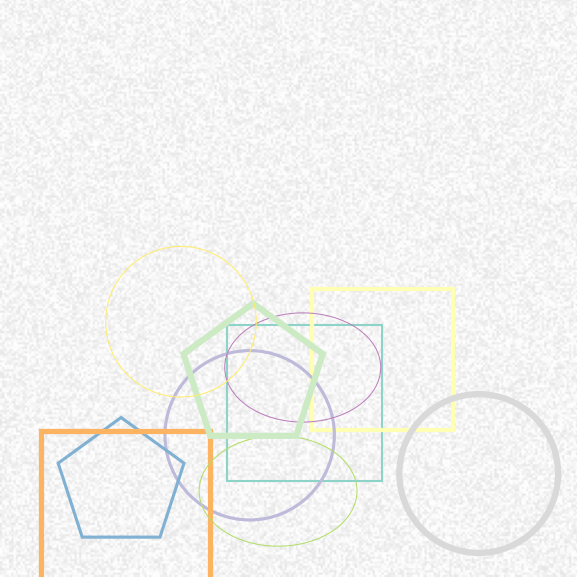[{"shape": "square", "thickness": 1, "radius": 0.67, "center": [0.527, 0.301]}, {"shape": "square", "thickness": 2, "radius": 0.61, "center": [0.663, 0.376]}, {"shape": "circle", "thickness": 1.5, "radius": 0.73, "center": [0.432, 0.245]}, {"shape": "pentagon", "thickness": 1.5, "radius": 0.57, "center": [0.21, 0.162]}, {"shape": "square", "thickness": 2.5, "radius": 0.73, "center": [0.217, 0.105]}, {"shape": "oval", "thickness": 0.5, "radius": 0.68, "center": [0.482, 0.149]}, {"shape": "circle", "thickness": 3, "radius": 0.69, "center": [0.829, 0.179]}, {"shape": "oval", "thickness": 0.5, "radius": 0.68, "center": [0.524, 0.363]}, {"shape": "pentagon", "thickness": 3, "radius": 0.63, "center": [0.438, 0.347]}, {"shape": "circle", "thickness": 0.5, "radius": 0.65, "center": [0.313, 0.442]}]